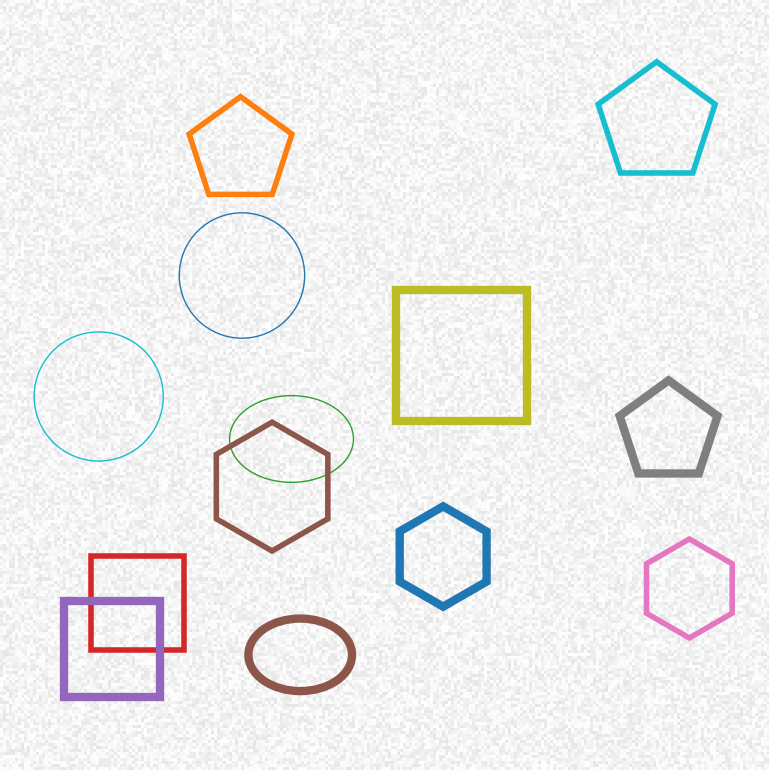[{"shape": "circle", "thickness": 0.5, "radius": 0.41, "center": [0.314, 0.642]}, {"shape": "hexagon", "thickness": 3, "radius": 0.33, "center": [0.576, 0.277]}, {"shape": "pentagon", "thickness": 2, "radius": 0.35, "center": [0.312, 0.804]}, {"shape": "oval", "thickness": 0.5, "radius": 0.4, "center": [0.379, 0.43]}, {"shape": "square", "thickness": 2, "radius": 0.3, "center": [0.179, 0.217]}, {"shape": "square", "thickness": 3, "radius": 0.31, "center": [0.146, 0.157]}, {"shape": "hexagon", "thickness": 2, "radius": 0.42, "center": [0.353, 0.368]}, {"shape": "oval", "thickness": 3, "radius": 0.34, "center": [0.39, 0.15]}, {"shape": "hexagon", "thickness": 2, "radius": 0.32, "center": [0.895, 0.236]}, {"shape": "pentagon", "thickness": 3, "radius": 0.33, "center": [0.868, 0.439]}, {"shape": "square", "thickness": 3, "radius": 0.42, "center": [0.599, 0.538]}, {"shape": "pentagon", "thickness": 2, "radius": 0.4, "center": [0.853, 0.84]}, {"shape": "circle", "thickness": 0.5, "radius": 0.42, "center": [0.128, 0.485]}]